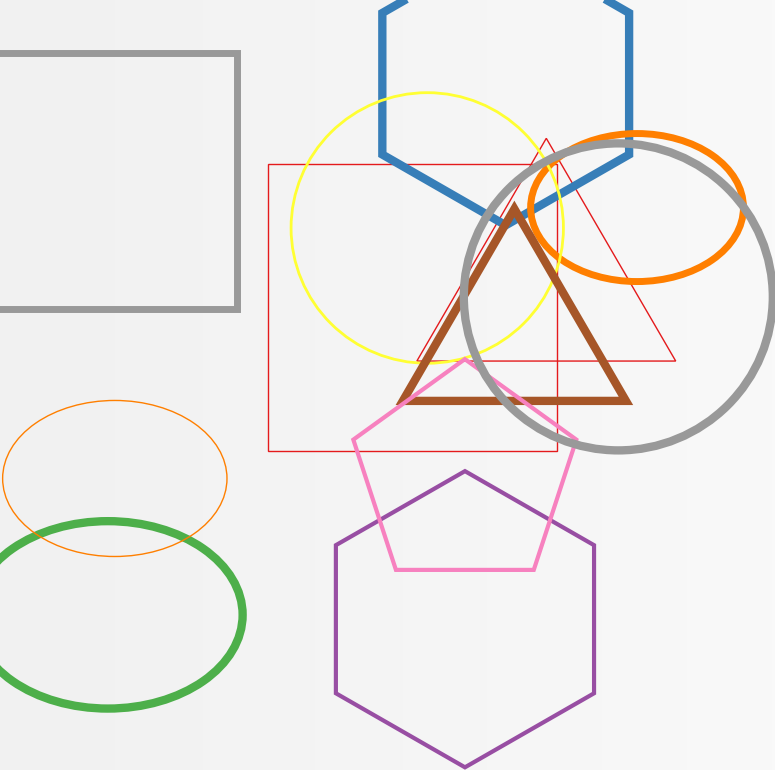[{"shape": "square", "thickness": 0.5, "radius": 0.93, "center": [0.532, 0.601]}, {"shape": "triangle", "thickness": 0.5, "radius": 0.96, "center": [0.705, 0.628]}, {"shape": "hexagon", "thickness": 3, "radius": 0.92, "center": [0.653, 0.891]}, {"shape": "oval", "thickness": 3, "radius": 0.87, "center": [0.139, 0.201]}, {"shape": "hexagon", "thickness": 1.5, "radius": 0.96, "center": [0.6, 0.196]}, {"shape": "oval", "thickness": 2.5, "radius": 0.69, "center": [0.822, 0.73]}, {"shape": "oval", "thickness": 0.5, "radius": 0.72, "center": [0.148, 0.379]}, {"shape": "circle", "thickness": 1, "radius": 0.88, "center": [0.551, 0.704]}, {"shape": "triangle", "thickness": 3, "radius": 0.83, "center": [0.664, 0.562]}, {"shape": "pentagon", "thickness": 1.5, "radius": 0.76, "center": [0.6, 0.382]}, {"shape": "square", "thickness": 2.5, "radius": 0.83, "center": [0.139, 0.765]}, {"shape": "circle", "thickness": 3, "radius": 1.0, "center": [0.798, 0.614]}]